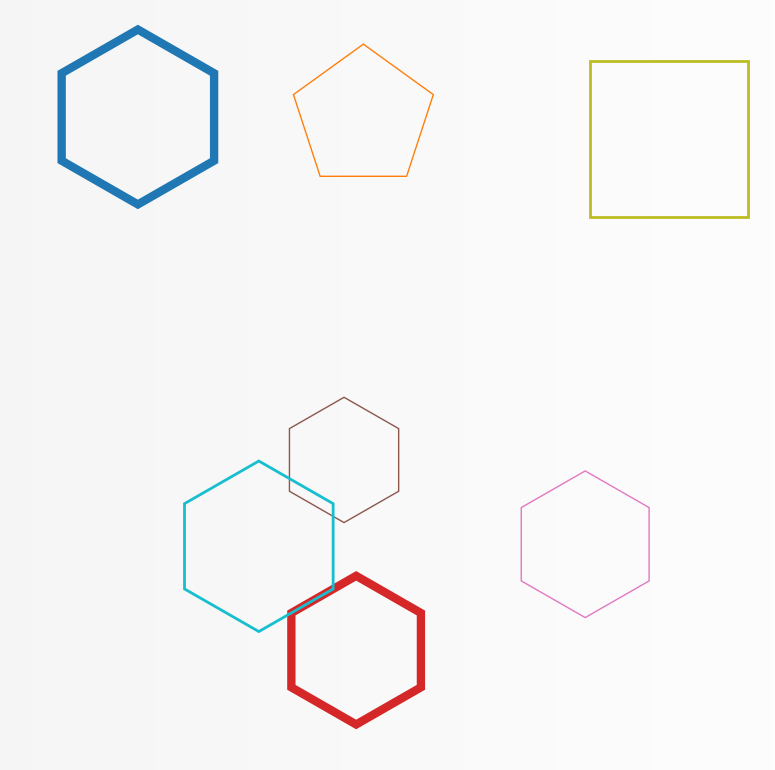[{"shape": "hexagon", "thickness": 3, "radius": 0.57, "center": [0.178, 0.848]}, {"shape": "pentagon", "thickness": 0.5, "radius": 0.47, "center": [0.469, 0.848]}, {"shape": "hexagon", "thickness": 3, "radius": 0.48, "center": [0.46, 0.156]}, {"shape": "hexagon", "thickness": 0.5, "radius": 0.41, "center": [0.444, 0.403]}, {"shape": "hexagon", "thickness": 0.5, "radius": 0.48, "center": [0.755, 0.293]}, {"shape": "square", "thickness": 1, "radius": 0.51, "center": [0.863, 0.819]}, {"shape": "hexagon", "thickness": 1, "radius": 0.55, "center": [0.334, 0.291]}]